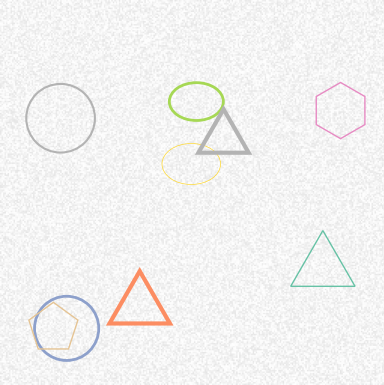[{"shape": "triangle", "thickness": 1, "radius": 0.48, "center": [0.839, 0.305]}, {"shape": "triangle", "thickness": 3, "radius": 0.45, "center": [0.363, 0.205]}, {"shape": "circle", "thickness": 2, "radius": 0.42, "center": [0.173, 0.147]}, {"shape": "hexagon", "thickness": 1, "radius": 0.36, "center": [0.885, 0.713]}, {"shape": "oval", "thickness": 2, "radius": 0.35, "center": [0.51, 0.736]}, {"shape": "oval", "thickness": 0.5, "radius": 0.38, "center": [0.497, 0.574]}, {"shape": "pentagon", "thickness": 1, "radius": 0.33, "center": [0.139, 0.148]}, {"shape": "circle", "thickness": 1.5, "radius": 0.45, "center": [0.157, 0.693]}, {"shape": "triangle", "thickness": 3, "radius": 0.38, "center": [0.581, 0.641]}]